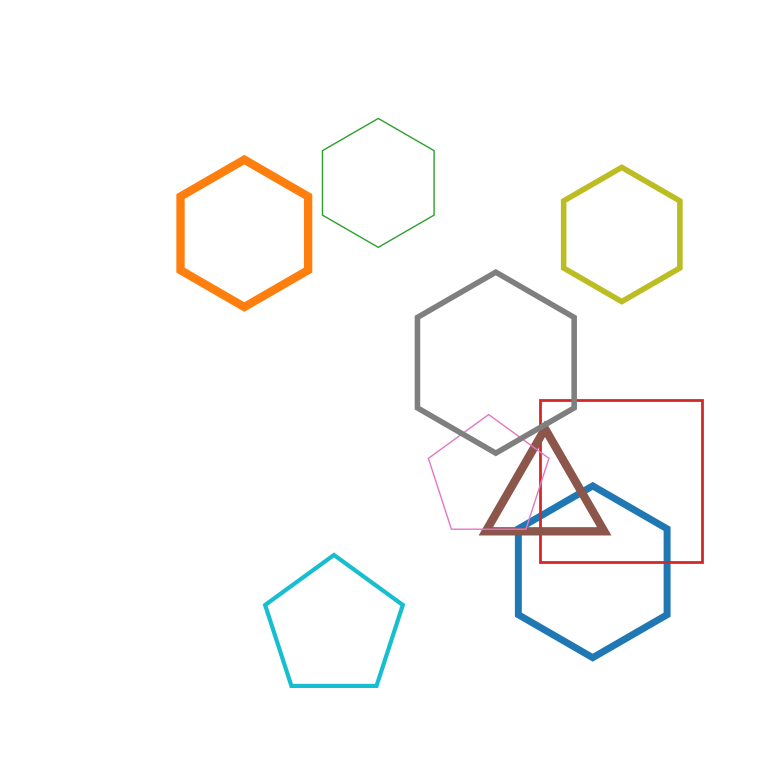[{"shape": "hexagon", "thickness": 2.5, "radius": 0.56, "center": [0.77, 0.257]}, {"shape": "hexagon", "thickness": 3, "radius": 0.48, "center": [0.317, 0.697]}, {"shape": "hexagon", "thickness": 0.5, "radius": 0.42, "center": [0.491, 0.762]}, {"shape": "square", "thickness": 1, "radius": 0.53, "center": [0.807, 0.375]}, {"shape": "triangle", "thickness": 3, "radius": 0.44, "center": [0.708, 0.354]}, {"shape": "pentagon", "thickness": 0.5, "radius": 0.41, "center": [0.635, 0.379]}, {"shape": "hexagon", "thickness": 2, "radius": 0.59, "center": [0.644, 0.529]}, {"shape": "hexagon", "thickness": 2, "radius": 0.44, "center": [0.807, 0.695]}, {"shape": "pentagon", "thickness": 1.5, "radius": 0.47, "center": [0.434, 0.185]}]